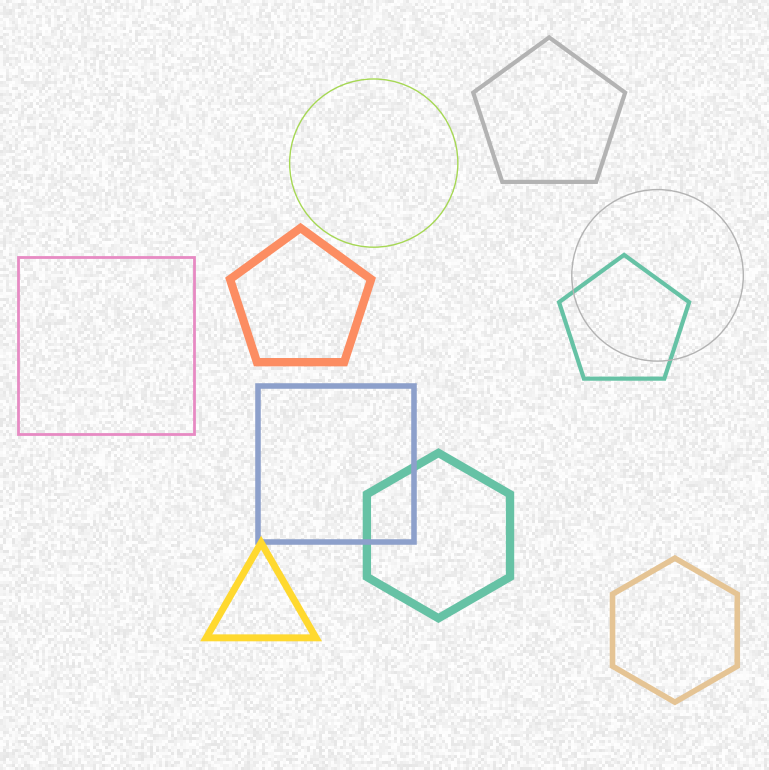[{"shape": "pentagon", "thickness": 1.5, "radius": 0.44, "center": [0.811, 0.58]}, {"shape": "hexagon", "thickness": 3, "radius": 0.54, "center": [0.569, 0.304]}, {"shape": "pentagon", "thickness": 3, "radius": 0.48, "center": [0.39, 0.608]}, {"shape": "square", "thickness": 2, "radius": 0.51, "center": [0.436, 0.397]}, {"shape": "square", "thickness": 1, "radius": 0.57, "center": [0.138, 0.552]}, {"shape": "circle", "thickness": 0.5, "radius": 0.55, "center": [0.485, 0.788]}, {"shape": "triangle", "thickness": 2.5, "radius": 0.41, "center": [0.339, 0.213]}, {"shape": "hexagon", "thickness": 2, "radius": 0.47, "center": [0.876, 0.182]}, {"shape": "pentagon", "thickness": 1.5, "radius": 0.52, "center": [0.713, 0.848]}, {"shape": "circle", "thickness": 0.5, "radius": 0.56, "center": [0.854, 0.642]}]